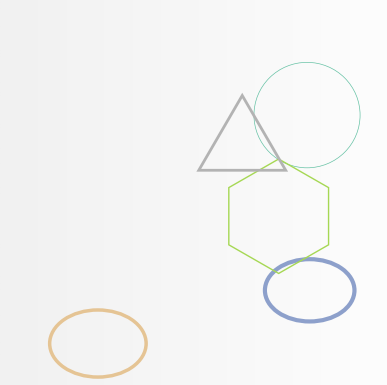[{"shape": "circle", "thickness": 0.5, "radius": 0.68, "center": [0.792, 0.701]}, {"shape": "oval", "thickness": 3, "radius": 0.58, "center": [0.799, 0.246]}, {"shape": "hexagon", "thickness": 1, "radius": 0.74, "center": [0.719, 0.438]}, {"shape": "oval", "thickness": 2.5, "radius": 0.62, "center": [0.253, 0.108]}, {"shape": "triangle", "thickness": 2, "radius": 0.65, "center": [0.625, 0.622]}]